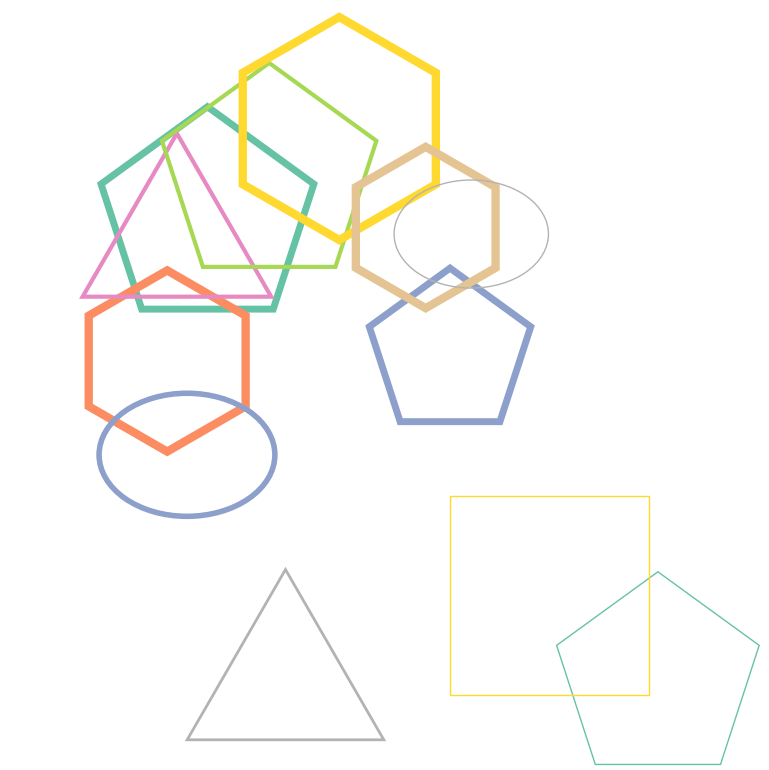[{"shape": "pentagon", "thickness": 2.5, "radius": 0.73, "center": [0.269, 0.716]}, {"shape": "pentagon", "thickness": 0.5, "radius": 0.69, "center": [0.854, 0.119]}, {"shape": "hexagon", "thickness": 3, "radius": 0.59, "center": [0.217, 0.531]}, {"shape": "oval", "thickness": 2, "radius": 0.57, "center": [0.243, 0.409]}, {"shape": "pentagon", "thickness": 2.5, "radius": 0.55, "center": [0.584, 0.542]}, {"shape": "triangle", "thickness": 1.5, "radius": 0.71, "center": [0.23, 0.685]}, {"shape": "pentagon", "thickness": 1.5, "radius": 0.73, "center": [0.35, 0.772]}, {"shape": "square", "thickness": 0.5, "radius": 0.64, "center": [0.713, 0.227]}, {"shape": "hexagon", "thickness": 3, "radius": 0.72, "center": [0.441, 0.833]}, {"shape": "hexagon", "thickness": 3, "radius": 0.52, "center": [0.553, 0.705]}, {"shape": "triangle", "thickness": 1, "radius": 0.74, "center": [0.371, 0.113]}, {"shape": "oval", "thickness": 0.5, "radius": 0.5, "center": [0.612, 0.696]}]